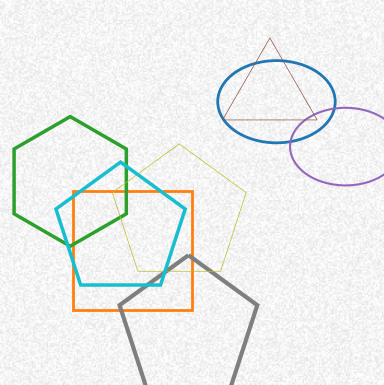[{"shape": "oval", "thickness": 2, "radius": 0.76, "center": [0.718, 0.736]}, {"shape": "square", "thickness": 2, "radius": 0.77, "center": [0.344, 0.35]}, {"shape": "hexagon", "thickness": 2.5, "radius": 0.84, "center": [0.182, 0.529]}, {"shape": "oval", "thickness": 1.5, "radius": 0.72, "center": [0.897, 0.619]}, {"shape": "triangle", "thickness": 0.5, "radius": 0.71, "center": [0.701, 0.759]}, {"shape": "pentagon", "thickness": 3, "radius": 0.94, "center": [0.489, 0.149]}, {"shape": "pentagon", "thickness": 0.5, "radius": 0.91, "center": [0.465, 0.443]}, {"shape": "pentagon", "thickness": 2.5, "radius": 0.88, "center": [0.313, 0.403]}]